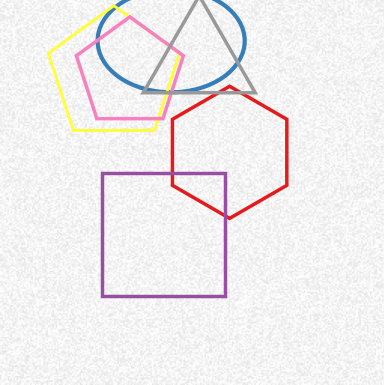[{"shape": "hexagon", "thickness": 2.5, "radius": 0.86, "center": [0.596, 0.604]}, {"shape": "oval", "thickness": 3, "radius": 0.96, "center": [0.445, 0.894]}, {"shape": "square", "thickness": 2.5, "radius": 0.8, "center": [0.424, 0.392]}, {"shape": "pentagon", "thickness": 2, "radius": 0.9, "center": [0.296, 0.806]}, {"shape": "pentagon", "thickness": 2.5, "radius": 0.73, "center": [0.337, 0.81]}, {"shape": "triangle", "thickness": 2.5, "radius": 0.84, "center": [0.518, 0.843]}]